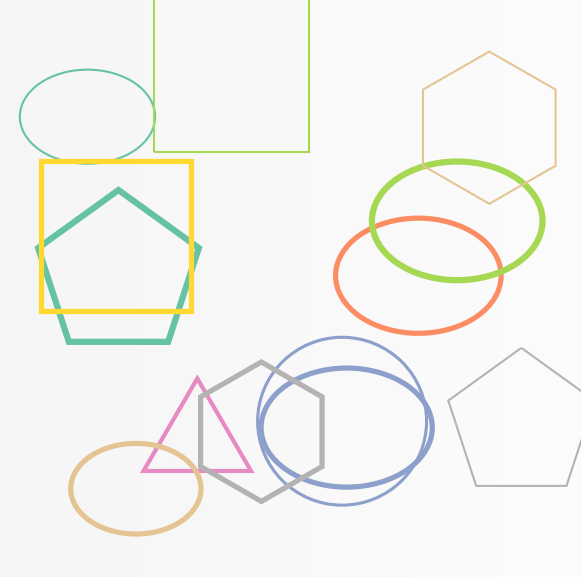[{"shape": "pentagon", "thickness": 3, "radius": 0.73, "center": [0.204, 0.525]}, {"shape": "oval", "thickness": 1, "radius": 0.58, "center": [0.15, 0.797]}, {"shape": "oval", "thickness": 2.5, "radius": 0.71, "center": [0.72, 0.522]}, {"shape": "oval", "thickness": 2.5, "radius": 0.74, "center": [0.596, 0.259]}, {"shape": "circle", "thickness": 1.5, "radius": 0.73, "center": [0.589, 0.27]}, {"shape": "triangle", "thickness": 2, "radius": 0.53, "center": [0.339, 0.237]}, {"shape": "oval", "thickness": 3, "radius": 0.73, "center": [0.787, 0.617]}, {"shape": "square", "thickness": 1, "radius": 0.67, "center": [0.399, 0.869]}, {"shape": "square", "thickness": 2.5, "radius": 0.65, "center": [0.2, 0.591]}, {"shape": "hexagon", "thickness": 1, "radius": 0.66, "center": [0.842, 0.778]}, {"shape": "oval", "thickness": 2.5, "radius": 0.56, "center": [0.234, 0.153]}, {"shape": "pentagon", "thickness": 1, "radius": 0.66, "center": [0.897, 0.265]}, {"shape": "hexagon", "thickness": 2.5, "radius": 0.6, "center": [0.45, 0.252]}]